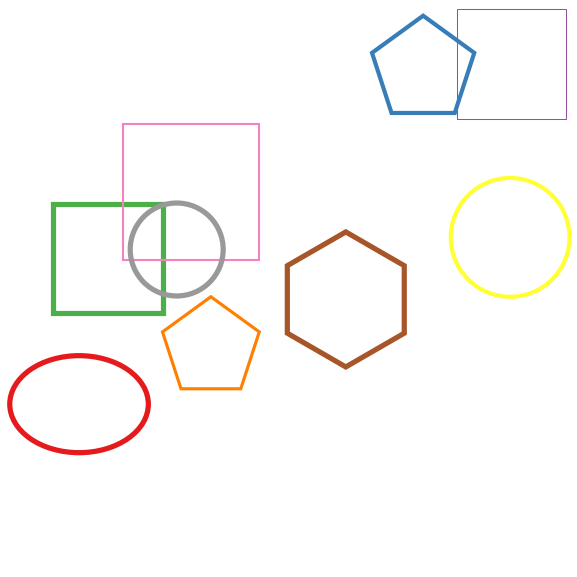[{"shape": "oval", "thickness": 2.5, "radius": 0.6, "center": [0.137, 0.299]}, {"shape": "pentagon", "thickness": 2, "radius": 0.47, "center": [0.733, 0.879]}, {"shape": "square", "thickness": 2.5, "radius": 0.47, "center": [0.187, 0.551]}, {"shape": "square", "thickness": 0.5, "radius": 0.47, "center": [0.886, 0.889]}, {"shape": "pentagon", "thickness": 1.5, "radius": 0.44, "center": [0.365, 0.397]}, {"shape": "circle", "thickness": 2, "radius": 0.51, "center": [0.883, 0.588]}, {"shape": "hexagon", "thickness": 2.5, "radius": 0.58, "center": [0.599, 0.481]}, {"shape": "square", "thickness": 1, "radius": 0.59, "center": [0.33, 0.666]}, {"shape": "circle", "thickness": 2.5, "radius": 0.4, "center": [0.306, 0.567]}]